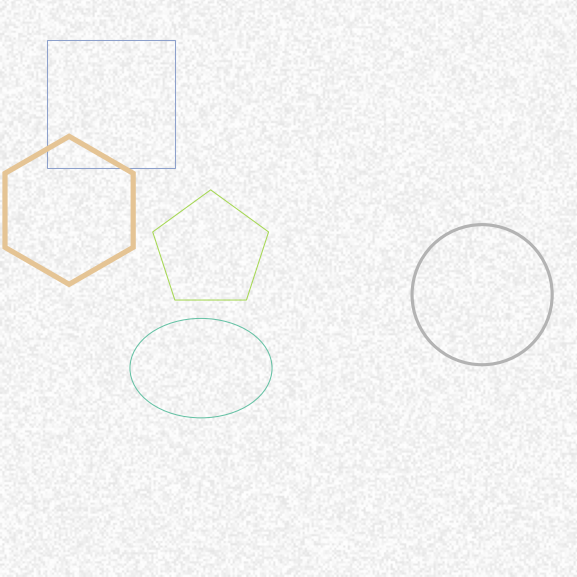[{"shape": "oval", "thickness": 0.5, "radius": 0.62, "center": [0.348, 0.362]}, {"shape": "square", "thickness": 0.5, "radius": 0.56, "center": [0.192, 0.819]}, {"shape": "pentagon", "thickness": 0.5, "radius": 0.53, "center": [0.365, 0.565]}, {"shape": "hexagon", "thickness": 2.5, "radius": 0.64, "center": [0.12, 0.635]}, {"shape": "circle", "thickness": 1.5, "radius": 0.61, "center": [0.835, 0.489]}]